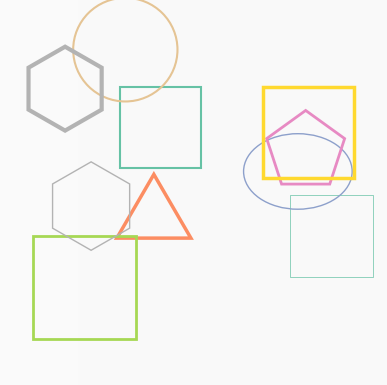[{"shape": "square", "thickness": 1.5, "radius": 0.52, "center": [0.414, 0.669]}, {"shape": "square", "thickness": 0.5, "radius": 0.53, "center": [0.856, 0.386]}, {"shape": "triangle", "thickness": 2.5, "radius": 0.55, "center": [0.397, 0.437]}, {"shape": "oval", "thickness": 1, "radius": 0.7, "center": [0.769, 0.555]}, {"shape": "pentagon", "thickness": 2, "radius": 0.53, "center": [0.789, 0.607]}, {"shape": "square", "thickness": 2, "radius": 0.67, "center": [0.218, 0.253]}, {"shape": "square", "thickness": 2.5, "radius": 0.59, "center": [0.796, 0.655]}, {"shape": "circle", "thickness": 1.5, "radius": 0.67, "center": [0.323, 0.871]}, {"shape": "hexagon", "thickness": 3, "radius": 0.54, "center": [0.168, 0.77]}, {"shape": "hexagon", "thickness": 1, "radius": 0.57, "center": [0.235, 0.465]}]